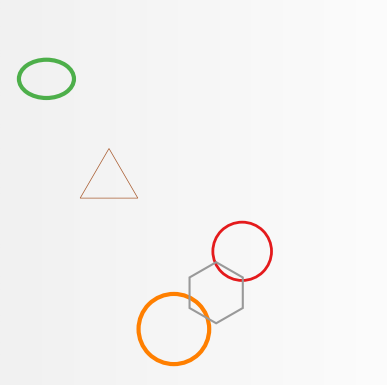[{"shape": "circle", "thickness": 2, "radius": 0.38, "center": [0.625, 0.347]}, {"shape": "oval", "thickness": 3, "radius": 0.36, "center": [0.12, 0.795]}, {"shape": "circle", "thickness": 3, "radius": 0.46, "center": [0.449, 0.145]}, {"shape": "triangle", "thickness": 0.5, "radius": 0.43, "center": [0.281, 0.528]}, {"shape": "hexagon", "thickness": 1.5, "radius": 0.4, "center": [0.558, 0.24]}]